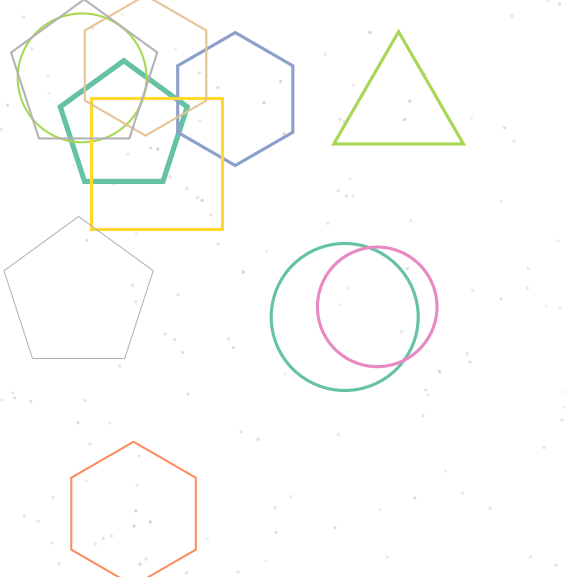[{"shape": "circle", "thickness": 1.5, "radius": 0.64, "center": [0.597, 0.45]}, {"shape": "pentagon", "thickness": 2.5, "radius": 0.58, "center": [0.214, 0.778]}, {"shape": "hexagon", "thickness": 1, "radius": 0.62, "center": [0.231, 0.11]}, {"shape": "hexagon", "thickness": 1.5, "radius": 0.58, "center": [0.407, 0.828]}, {"shape": "circle", "thickness": 1.5, "radius": 0.52, "center": [0.653, 0.468]}, {"shape": "triangle", "thickness": 1.5, "radius": 0.65, "center": [0.69, 0.815]}, {"shape": "circle", "thickness": 1, "radius": 0.56, "center": [0.142, 0.864]}, {"shape": "square", "thickness": 1.5, "radius": 0.57, "center": [0.271, 0.716]}, {"shape": "hexagon", "thickness": 1, "radius": 0.61, "center": [0.252, 0.886]}, {"shape": "pentagon", "thickness": 1, "radius": 0.67, "center": [0.146, 0.867]}, {"shape": "pentagon", "thickness": 0.5, "radius": 0.68, "center": [0.136, 0.488]}]